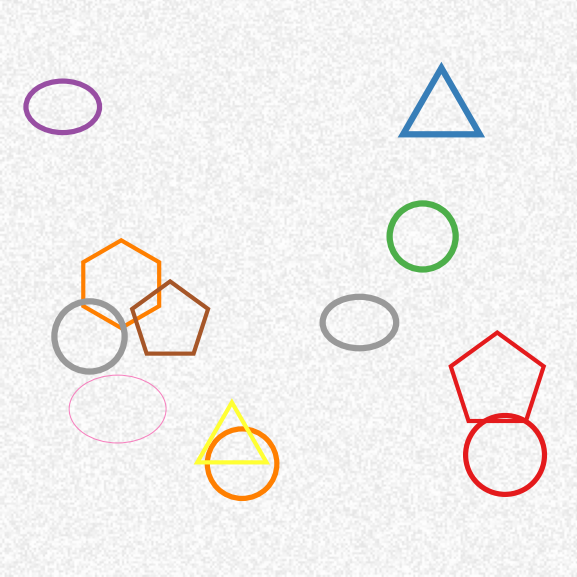[{"shape": "pentagon", "thickness": 2, "radius": 0.42, "center": [0.861, 0.339]}, {"shape": "circle", "thickness": 2.5, "radius": 0.34, "center": [0.875, 0.211]}, {"shape": "triangle", "thickness": 3, "radius": 0.38, "center": [0.764, 0.805]}, {"shape": "circle", "thickness": 3, "radius": 0.29, "center": [0.732, 0.59]}, {"shape": "oval", "thickness": 2.5, "radius": 0.32, "center": [0.109, 0.814]}, {"shape": "hexagon", "thickness": 2, "radius": 0.38, "center": [0.21, 0.507]}, {"shape": "circle", "thickness": 2.5, "radius": 0.3, "center": [0.419, 0.196]}, {"shape": "triangle", "thickness": 2, "radius": 0.35, "center": [0.402, 0.233]}, {"shape": "pentagon", "thickness": 2, "radius": 0.35, "center": [0.295, 0.443]}, {"shape": "oval", "thickness": 0.5, "radius": 0.42, "center": [0.204, 0.291]}, {"shape": "oval", "thickness": 3, "radius": 0.32, "center": [0.622, 0.441]}, {"shape": "circle", "thickness": 3, "radius": 0.3, "center": [0.155, 0.417]}]